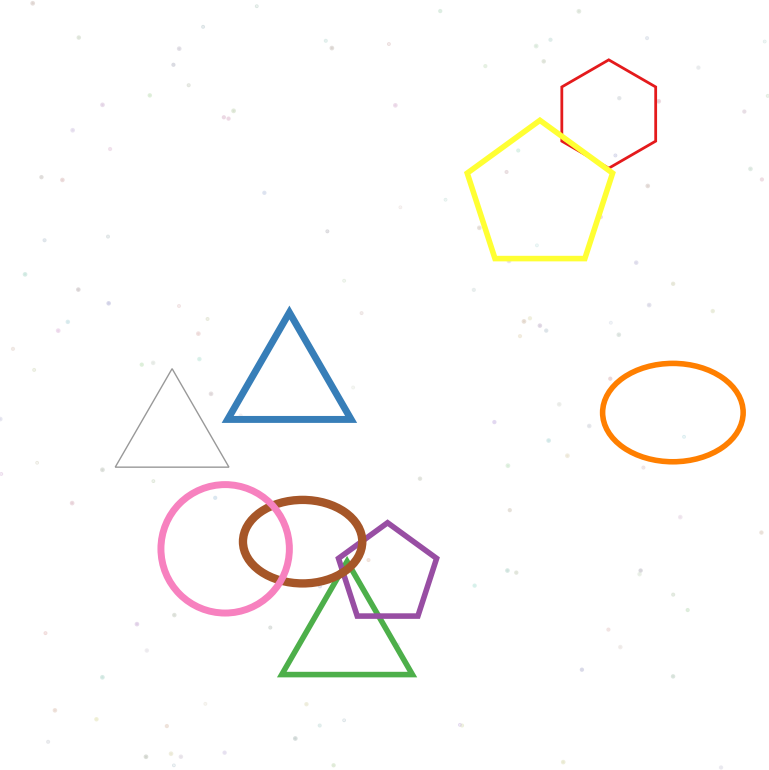[{"shape": "hexagon", "thickness": 1, "radius": 0.35, "center": [0.791, 0.852]}, {"shape": "triangle", "thickness": 2.5, "radius": 0.46, "center": [0.376, 0.502]}, {"shape": "triangle", "thickness": 2, "radius": 0.49, "center": [0.451, 0.173]}, {"shape": "pentagon", "thickness": 2, "radius": 0.34, "center": [0.503, 0.254]}, {"shape": "oval", "thickness": 2, "radius": 0.46, "center": [0.874, 0.464]}, {"shape": "pentagon", "thickness": 2, "radius": 0.5, "center": [0.701, 0.744]}, {"shape": "oval", "thickness": 3, "radius": 0.39, "center": [0.393, 0.297]}, {"shape": "circle", "thickness": 2.5, "radius": 0.42, "center": [0.292, 0.287]}, {"shape": "triangle", "thickness": 0.5, "radius": 0.43, "center": [0.224, 0.436]}]